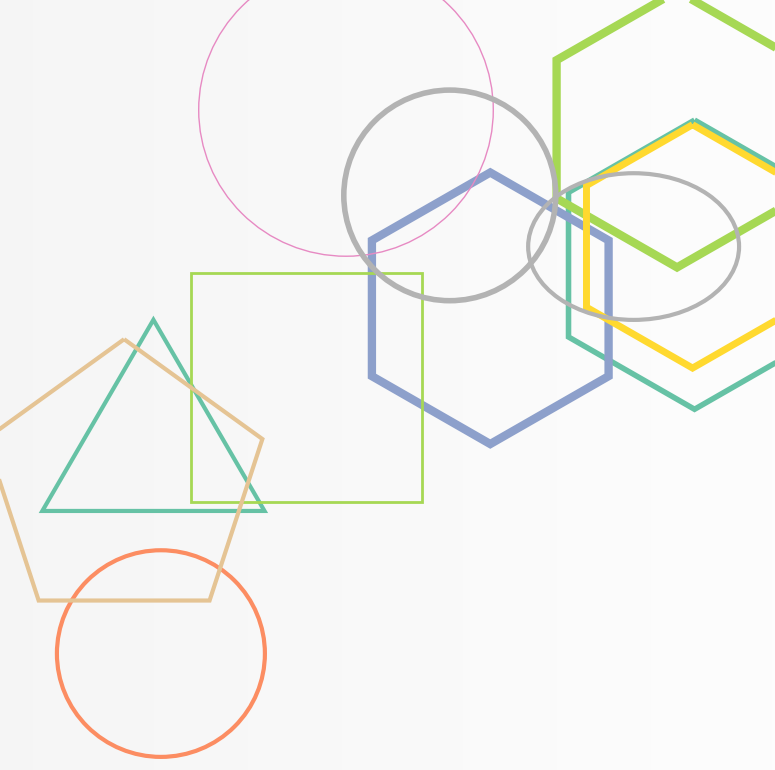[{"shape": "hexagon", "thickness": 2, "radius": 0.94, "center": [0.896, 0.656]}, {"shape": "triangle", "thickness": 1.5, "radius": 0.83, "center": [0.198, 0.419]}, {"shape": "circle", "thickness": 1.5, "radius": 0.67, "center": [0.208, 0.151]}, {"shape": "hexagon", "thickness": 3, "radius": 0.88, "center": [0.633, 0.6]}, {"shape": "circle", "thickness": 0.5, "radius": 0.95, "center": [0.446, 0.857]}, {"shape": "hexagon", "thickness": 3, "radius": 0.9, "center": [0.874, 0.832]}, {"shape": "square", "thickness": 1, "radius": 0.74, "center": [0.395, 0.497]}, {"shape": "hexagon", "thickness": 2.5, "radius": 0.79, "center": [0.894, 0.68]}, {"shape": "pentagon", "thickness": 1.5, "radius": 0.94, "center": [0.16, 0.372]}, {"shape": "oval", "thickness": 1.5, "radius": 0.68, "center": [0.818, 0.68]}, {"shape": "circle", "thickness": 2, "radius": 0.68, "center": [0.58, 0.746]}]